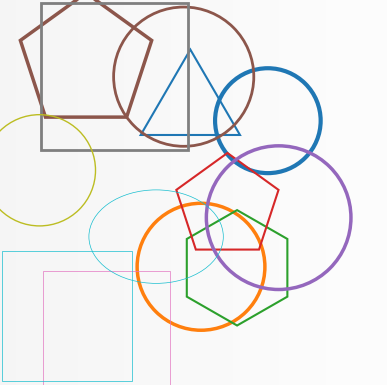[{"shape": "circle", "thickness": 3, "radius": 0.68, "center": [0.691, 0.687]}, {"shape": "triangle", "thickness": 1.5, "radius": 0.74, "center": [0.491, 0.723]}, {"shape": "circle", "thickness": 2.5, "radius": 0.82, "center": [0.519, 0.307]}, {"shape": "hexagon", "thickness": 1.5, "radius": 0.75, "center": [0.612, 0.304]}, {"shape": "pentagon", "thickness": 1.5, "radius": 0.69, "center": [0.587, 0.464]}, {"shape": "circle", "thickness": 2.5, "radius": 0.93, "center": [0.719, 0.435]}, {"shape": "pentagon", "thickness": 2.5, "radius": 0.89, "center": [0.222, 0.84]}, {"shape": "circle", "thickness": 2, "radius": 0.9, "center": [0.474, 0.801]}, {"shape": "square", "thickness": 0.5, "radius": 0.82, "center": [0.274, 0.131]}, {"shape": "square", "thickness": 2, "radius": 0.95, "center": [0.296, 0.802]}, {"shape": "circle", "thickness": 1, "radius": 0.72, "center": [0.102, 0.558]}, {"shape": "oval", "thickness": 0.5, "radius": 0.87, "center": [0.403, 0.385]}, {"shape": "square", "thickness": 0.5, "radius": 0.84, "center": [0.173, 0.179]}]